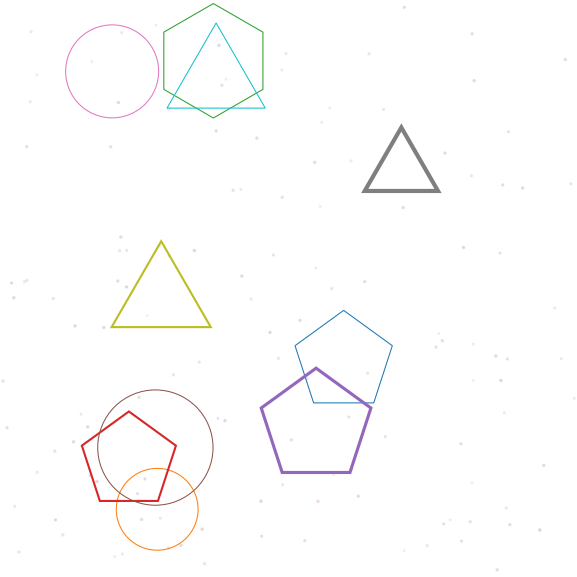[{"shape": "pentagon", "thickness": 0.5, "radius": 0.44, "center": [0.595, 0.373]}, {"shape": "circle", "thickness": 0.5, "radius": 0.35, "center": [0.272, 0.117]}, {"shape": "hexagon", "thickness": 0.5, "radius": 0.5, "center": [0.369, 0.894]}, {"shape": "pentagon", "thickness": 1, "radius": 0.43, "center": [0.223, 0.201]}, {"shape": "pentagon", "thickness": 1.5, "radius": 0.5, "center": [0.547, 0.262]}, {"shape": "circle", "thickness": 0.5, "radius": 0.5, "center": [0.269, 0.224]}, {"shape": "circle", "thickness": 0.5, "radius": 0.4, "center": [0.194, 0.876]}, {"shape": "triangle", "thickness": 2, "radius": 0.37, "center": [0.695, 0.705]}, {"shape": "triangle", "thickness": 1, "radius": 0.5, "center": [0.279, 0.482]}, {"shape": "triangle", "thickness": 0.5, "radius": 0.49, "center": [0.374, 0.861]}]